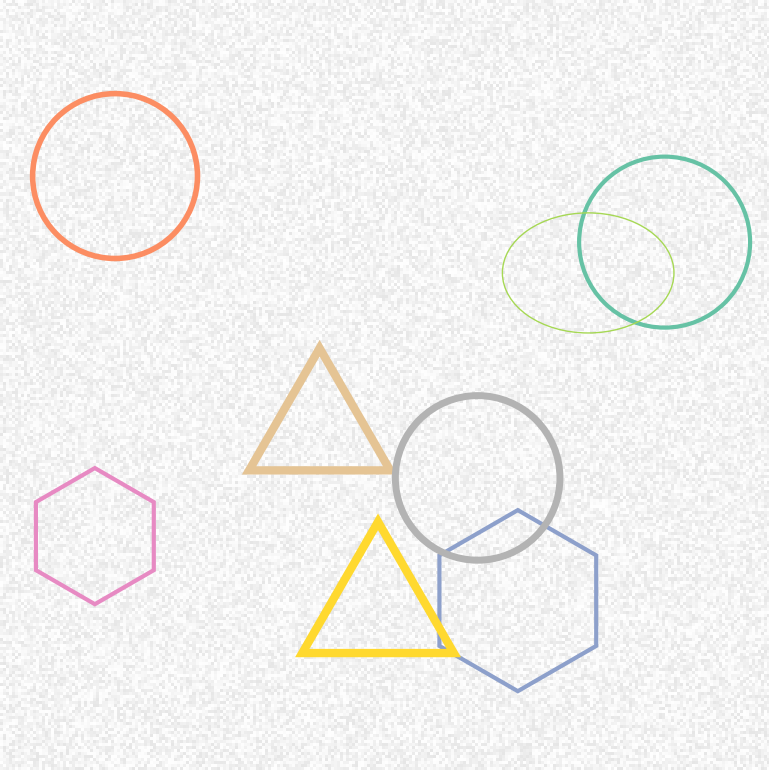[{"shape": "circle", "thickness": 1.5, "radius": 0.56, "center": [0.863, 0.686]}, {"shape": "circle", "thickness": 2, "radius": 0.54, "center": [0.149, 0.771]}, {"shape": "hexagon", "thickness": 1.5, "radius": 0.59, "center": [0.672, 0.22]}, {"shape": "hexagon", "thickness": 1.5, "radius": 0.44, "center": [0.123, 0.304]}, {"shape": "oval", "thickness": 0.5, "radius": 0.56, "center": [0.764, 0.646]}, {"shape": "triangle", "thickness": 3, "radius": 0.57, "center": [0.491, 0.209]}, {"shape": "triangle", "thickness": 3, "radius": 0.53, "center": [0.415, 0.442]}, {"shape": "circle", "thickness": 2.5, "radius": 0.53, "center": [0.62, 0.379]}]